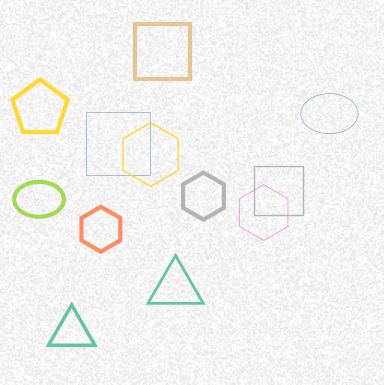[{"shape": "triangle", "thickness": 2.5, "radius": 0.35, "center": [0.186, 0.138]}, {"shape": "triangle", "thickness": 2, "radius": 0.41, "center": [0.456, 0.254]}, {"shape": "hexagon", "thickness": 3, "radius": 0.29, "center": [0.262, 0.405]}, {"shape": "square", "thickness": 0.5, "radius": 0.41, "center": [0.306, 0.627]}, {"shape": "oval", "thickness": 0.5, "radius": 0.37, "center": [0.856, 0.705]}, {"shape": "hexagon", "thickness": 0.5, "radius": 0.36, "center": [0.685, 0.448]}, {"shape": "oval", "thickness": 3, "radius": 0.32, "center": [0.101, 0.482]}, {"shape": "pentagon", "thickness": 3, "radius": 0.38, "center": [0.104, 0.718]}, {"shape": "hexagon", "thickness": 1, "radius": 0.41, "center": [0.391, 0.599]}, {"shape": "square", "thickness": 3, "radius": 0.36, "center": [0.423, 0.867]}, {"shape": "hexagon", "thickness": 3, "radius": 0.31, "center": [0.529, 0.491]}, {"shape": "square", "thickness": 1, "radius": 0.32, "center": [0.723, 0.504]}]